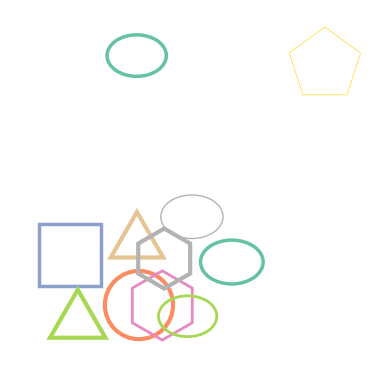[{"shape": "oval", "thickness": 2.5, "radius": 0.38, "center": [0.355, 0.856]}, {"shape": "oval", "thickness": 2.5, "radius": 0.41, "center": [0.602, 0.319]}, {"shape": "circle", "thickness": 3, "radius": 0.44, "center": [0.361, 0.208]}, {"shape": "square", "thickness": 2.5, "radius": 0.4, "center": [0.182, 0.339]}, {"shape": "hexagon", "thickness": 2, "radius": 0.45, "center": [0.422, 0.207]}, {"shape": "triangle", "thickness": 3, "radius": 0.42, "center": [0.202, 0.164]}, {"shape": "oval", "thickness": 2, "radius": 0.38, "center": [0.487, 0.179]}, {"shape": "pentagon", "thickness": 0.5, "radius": 0.49, "center": [0.844, 0.832]}, {"shape": "triangle", "thickness": 3, "radius": 0.39, "center": [0.356, 0.371]}, {"shape": "hexagon", "thickness": 3, "radius": 0.39, "center": [0.426, 0.328]}, {"shape": "oval", "thickness": 1, "radius": 0.4, "center": [0.498, 0.437]}]